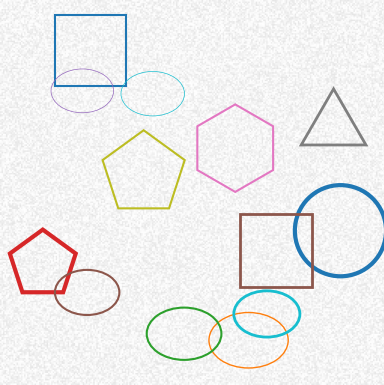[{"shape": "square", "thickness": 1.5, "radius": 0.46, "center": [0.235, 0.868]}, {"shape": "circle", "thickness": 3, "radius": 0.59, "center": [0.884, 0.401]}, {"shape": "oval", "thickness": 1, "radius": 0.51, "center": [0.646, 0.116]}, {"shape": "oval", "thickness": 1.5, "radius": 0.49, "center": [0.478, 0.133]}, {"shape": "pentagon", "thickness": 3, "radius": 0.45, "center": [0.111, 0.314]}, {"shape": "oval", "thickness": 0.5, "radius": 0.41, "center": [0.214, 0.764]}, {"shape": "oval", "thickness": 1.5, "radius": 0.42, "center": [0.226, 0.24]}, {"shape": "square", "thickness": 2, "radius": 0.47, "center": [0.717, 0.349]}, {"shape": "hexagon", "thickness": 1.5, "radius": 0.57, "center": [0.611, 0.615]}, {"shape": "triangle", "thickness": 2, "radius": 0.49, "center": [0.866, 0.672]}, {"shape": "pentagon", "thickness": 1.5, "radius": 0.56, "center": [0.373, 0.55]}, {"shape": "oval", "thickness": 0.5, "radius": 0.41, "center": [0.397, 0.757]}, {"shape": "oval", "thickness": 2, "radius": 0.43, "center": [0.693, 0.184]}]